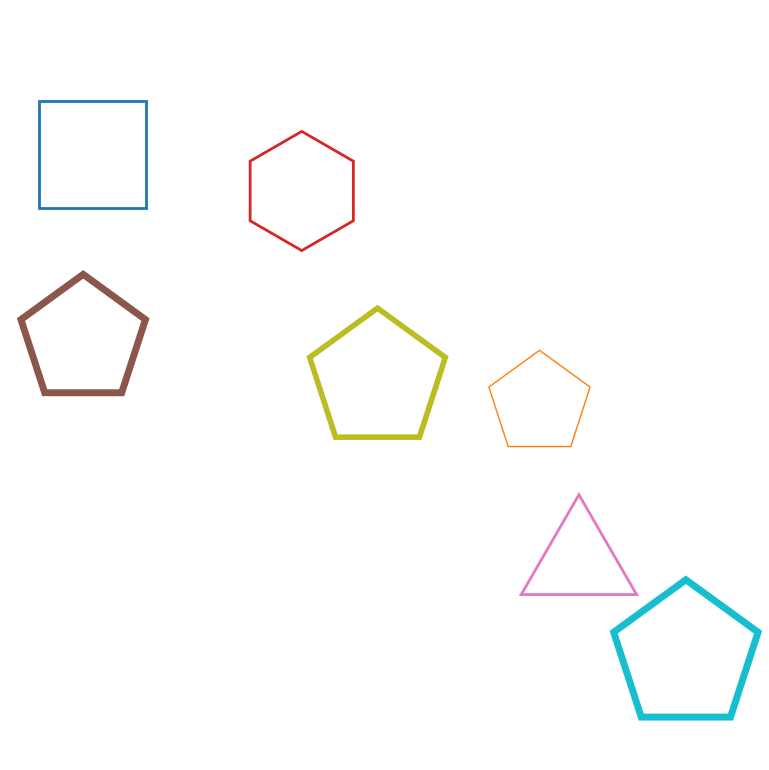[{"shape": "square", "thickness": 1, "radius": 0.35, "center": [0.12, 0.8]}, {"shape": "pentagon", "thickness": 0.5, "radius": 0.35, "center": [0.701, 0.476]}, {"shape": "hexagon", "thickness": 1, "radius": 0.39, "center": [0.392, 0.752]}, {"shape": "pentagon", "thickness": 2.5, "radius": 0.42, "center": [0.108, 0.559]}, {"shape": "triangle", "thickness": 1, "radius": 0.43, "center": [0.752, 0.271]}, {"shape": "pentagon", "thickness": 2, "radius": 0.46, "center": [0.49, 0.507]}, {"shape": "pentagon", "thickness": 2.5, "radius": 0.49, "center": [0.891, 0.148]}]